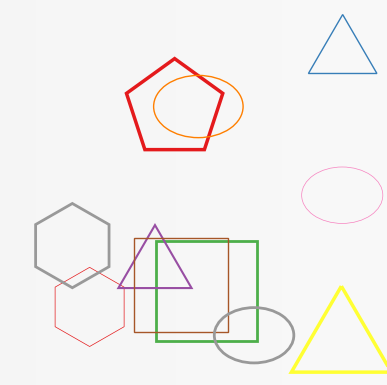[{"shape": "hexagon", "thickness": 0.5, "radius": 0.51, "center": [0.231, 0.203]}, {"shape": "pentagon", "thickness": 2.5, "radius": 0.65, "center": [0.451, 0.717]}, {"shape": "triangle", "thickness": 1, "radius": 0.51, "center": [0.884, 0.86]}, {"shape": "square", "thickness": 2, "radius": 0.65, "center": [0.533, 0.245]}, {"shape": "triangle", "thickness": 1.5, "radius": 0.55, "center": [0.4, 0.306]}, {"shape": "oval", "thickness": 1, "radius": 0.58, "center": [0.512, 0.723]}, {"shape": "triangle", "thickness": 2.5, "radius": 0.74, "center": [0.881, 0.108]}, {"shape": "square", "thickness": 1, "radius": 0.61, "center": [0.467, 0.26]}, {"shape": "oval", "thickness": 0.5, "radius": 0.52, "center": [0.883, 0.493]}, {"shape": "hexagon", "thickness": 2, "radius": 0.55, "center": [0.187, 0.362]}, {"shape": "oval", "thickness": 2, "radius": 0.51, "center": [0.656, 0.129]}]